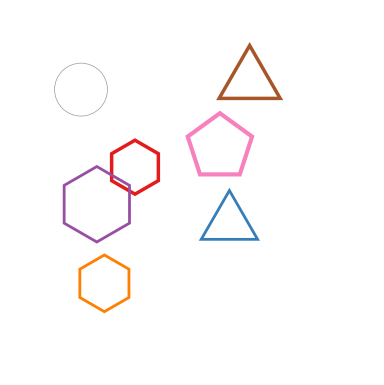[{"shape": "hexagon", "thickness": 2.5, "radius": 0.35, "center": [0.351, 0.566]}, {"shape": "triangle", "thickness": 2, "radius": 0.42, "center": [0.596, 0.421]}, {"shape": "hexagon", "thickness": 2, "radius": 0.49, "center": [0.251, 0.469]}, {"shape": "hexagon", "thickness": 2, "radius": 0.37, "center": [0.271, 0.264]}, {"shape": "triangle", "thickness": 2.5, "radius": 0.46, "center": [0.648, 0.79]}, {"shape": "pentagon", "thickness": 3, "radius": 0.44, "center": [0.571, 0.618]}, {"shape": "circle", "thickness": 0.5, "radius": 0.34, "center": [0.21, 0.767]}]